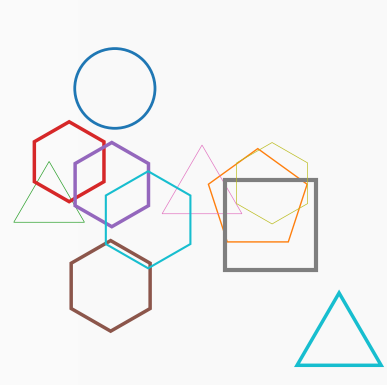[{"shape": "circle", "thickness": 2, "radius": 0.52, "center": [0.296, 0.77]}, {"shape": "pentagon", "thickness": 1, "radius": 0.67, "center": [0.665, 0.48]}, {"shape": "triangle", "thickness": 0.5, "radius": 0.53, "center": [0.127, 0.475]}, {"shape": "hexagon", "thickness": 2.5, "radius": 0.52, "center": [0.178, 0.58]}, {"shape": "hexagon", "thickness": 2.5, "radius": 0.55, "center": [0.289, 0.521]}, {"shape": "hexagon", "thickness": 2.5, "radius": 0.59, "center": [0.286, 0.257]}, {"shape": "triangle", "thickness": 0.5, "radius": 0.59, "center": [0.521, 0.504]}, {"shape": "square", "thickness": 3, "radius": 0.59, "center": [0.698, 0.416]}, {"shape": "hexagon", "thickness": 0.5, "radius": 0.53, "center": [0.702, 0.524]}, {"shape": "hexagon", "thickness": 1.5, "radius": 0.63, "center": [0.382, 0.429]}, {"shape": "triangle", "thickness": 2.5, "radius": 0.63, "center": [0.875, 0.114]}]